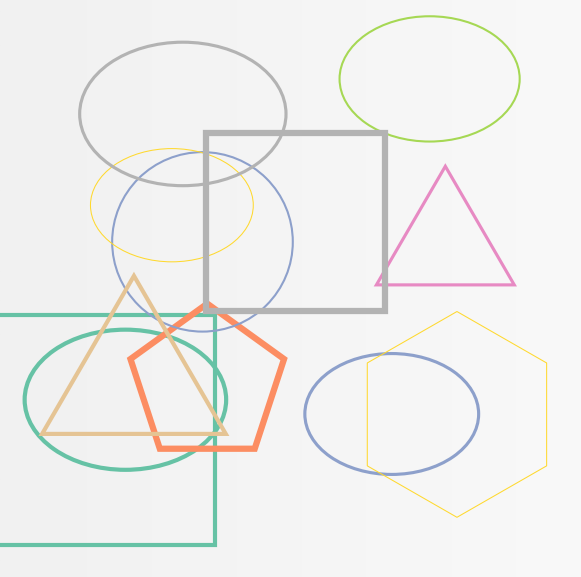[{"shape": "square", "thickness": 2, "radius": 0.99, "center": [0.171, 0.255]}, {"shape": "oval", "thickness": 2, "radius": 0.87, "center": [0.216, 0.307]}, {"shape": "pentagon", "thickness": 3, "radius": 0.69, "center": [0.357, 0.334]}, {"shape": "oval", "thickness": 1.5, "radius": 0.75, "center": [0.674, 0.282]}, {"shape": "circle", "thickness": 1, "radius": 0.78, "center": [0.348, 0.58]}, {"shape": "triangle", "thickness": 1.5, "radius": 0.68, "center": [0.766, 0.574]}, {"shape": "oval", "thickness": 1, "radius": 0.77, "center": [0.739, 0.863]}, {"shape": "oval", "thickness": 0.5, "radius": 0.7, "center": [0.296, 0.644]}, {"shape": "hexagon", "thickness": 0.5, "radius": 0.89, "center": [0.786, 0.282]}, {"shape": "triangle", "thickness": 2, "radius": 0.91, "center": [0.23, 0.339]}, {"shape": "oval", "thickness": 1.5, "radius": 0.89, "center": [0.315, 0.802]}, {"shape": "square", "thickness": 3, "radius": 0.77, "center": [0.508, 0.615]}]